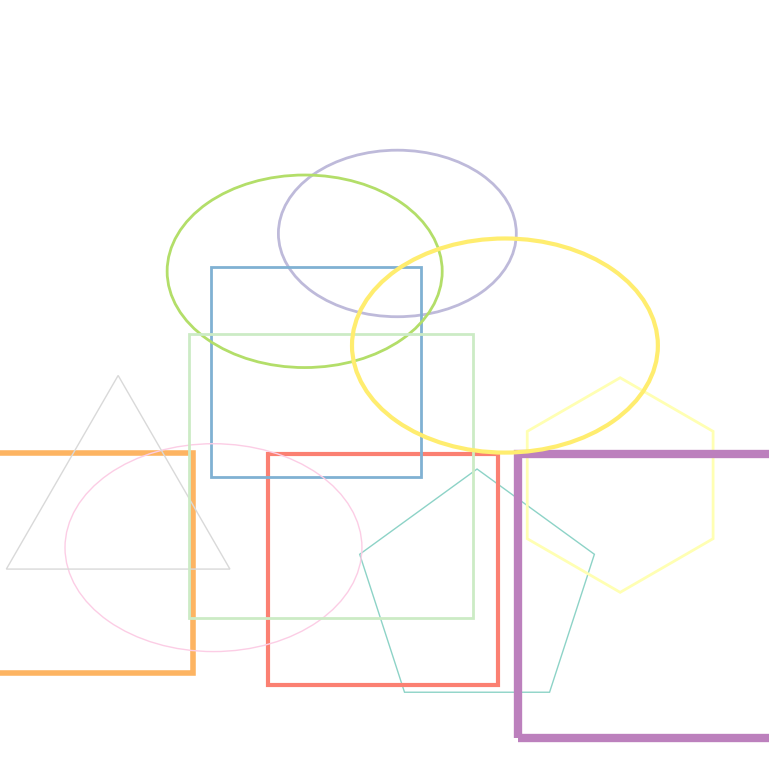[{"shape": "pentagon", "thickness": 0.5, "radius": 0.8, "center": [0.62, 0.231]}, {"shape": "hexagon", "thickness": 1, "radius": 0.7, "center": [0.805, 0.37]}, {"shape": "oval", "thickness": 1, "radius": 0.77, "center": [0.516, 0.697]}, {"shape": "square", "thickness": 1.5, "radius": 0.75, "center": [0.497, 0.26]}, {"shape": "square", "thickness": 1, "radius": 0.68, "center": [0.41, 0.516]}, {"shape": "square", "thickness": 2, "radius": 0.71, "center": [0.108, 0.269]}, {"shape": "oval", "thickness": 1, "radius": 0.89, "center": [0.396, 0.648]}, {"shape": "oval", "thickness": 0.5, "radius": 0.96, "center": [0.277, 0.289]}, {"shape": "triangle", "thickness": 0.5, "radius": 0.84, "center": [0.153, 0.345]}, {"shape": "square", "thickness": 3, "radius": 0.92, "center": [0.858, 0.226]}, {"shape": "square", "thickness": 1, "radius": 0.92, "center": [0.43, 0.382]}, {"shape": "oval", "thickness": 1.5, "radius": 0.99, "center": [0.656, 0.551]}]